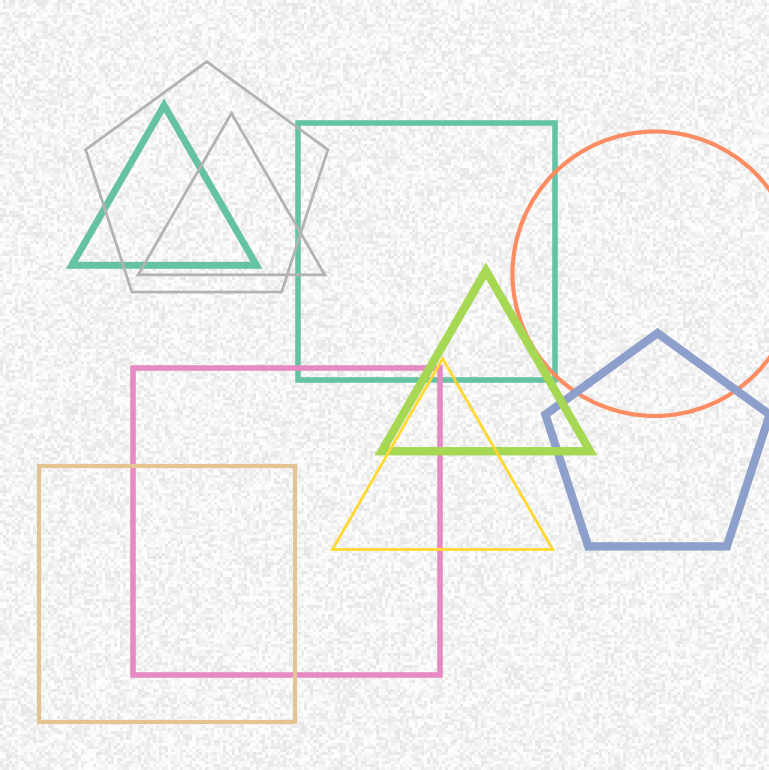[{"shape": "triangle", "thickness": 2.5, "radius": 0.69, "center": [0.213, 0.725]}, {"shape": "square", "thickness": 2, "radius": 0.83, "center": [0.554, 0.674]}, {"shape": "circle", "thickness": 1.5, "radius": 0.92, "center": [0.85, 0.644]}, {"shape": "pentagon", "thickness": 3, "radius": 0.77, "center": [0.854, 0.414]}, {"shape": "square", "thickness": 2, "radius": 1.0, "center": [0.372, 0.322]}, {"shape": "triangle", "thickness": 3, "radius": 0.78, "center": [0.631, 0.492]}, {"shape": "triangle", "thickness": 1, "radius": 0.83, "center": [0.575, 0.369]}, {"shape": "square", "thickness": 1.5, "radius": 0.83, "center": [0.217, 0.229]}, {"shape": "pentagon", "thickness": 1, "radius": 0.83, "center": [0.268, 0.755]}, {"shape": "triangle", "thickness": 1, "radius": 0.7, "center": [0.301, 0.713]}]